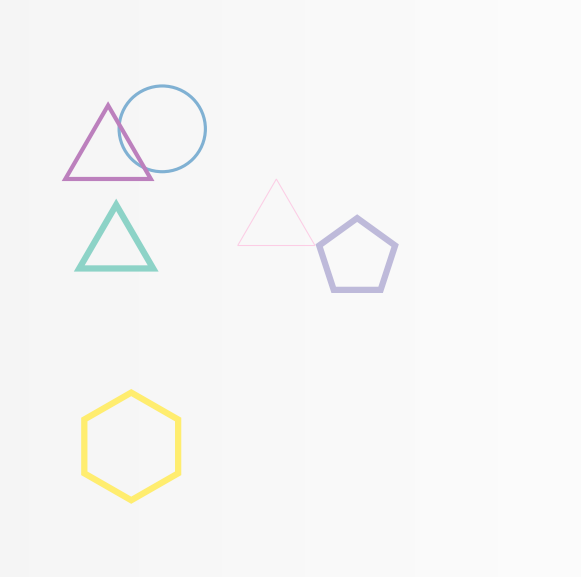[{"shape": "triangle", "thickness": 3, "radius": 0.37, "center": [0.2, 0.571]}, {"shape": "pentagon", "thickness": 3, "radius": 0.34, "center": [0.614, 0.553]}, {"shape": "circle", "thickness": 1.5, "radius": 0.37, "center": [0.279, 0.776]}, {"shape": "triangle", "thickness": 0.5, "radius": 0.38, "center": [0.475, 0.612]}, {"shape": "triangle", "thickness": 2, "radius": 0.42, "center": [0.186, 0.732]}, {"shape": "hexagon", "thickness": 3, "radius": 0.47, "center": [0.226, 0.226]}]